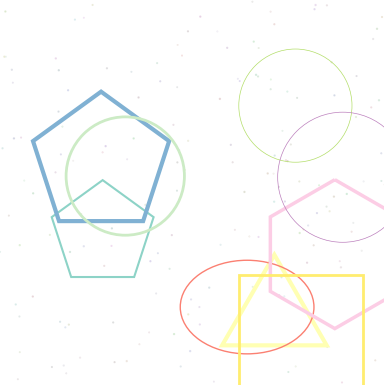[{"shape": "pentagon", "thickness": 1.5, "radius": 0.7, "center": [0.267, 0.393]}, {"shape": "triangle", "thickness": 3, "radius": 0.78, "center": [0.713, 0.181]}, {"shape": "oval", "thickness": 1, "radius": 0.87, "center": [0.642, 0.202]}, {"shape": "pentagon", "thickness": 3, "radius": 0.93, "center": [0.263, 0.576]}, {"shape": "circle", "thickness": 0.5, "radius": 0.74, "center": [0.767, 0.726]}, {"shape": "hexagon", "thickness": 2.5, "radius": 0.97, "center": [0.87, 0.34]}, {"shape": "circle", "thickness": 0.5, "radius": 0.84, "center": [0.89, 0.54]}, {"shape": "circle", "thickness": 2, "radius": 0.77, "center": [0.325, 0.543]}, {"shape": "square", "thickness": 2, "radius": 0.81, "center": [0.782, 0.126]}]